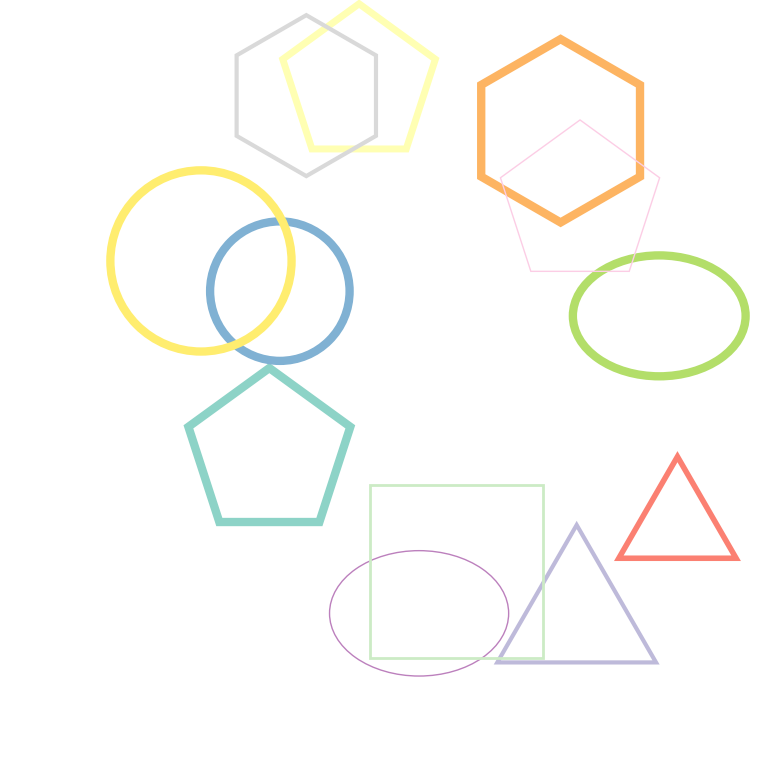[{"shape": "pentagon", "thickness": 3, "radius": 0.55, "center": [0.35, 0.412]}, {"shape": "pentagon", "thickness": 2.5, "radius": 0.52, "center": [0.466, 0.891]}, {"shape": "triangle", "thickness": 1.5, "radius": 0.6, "center": [0.749, 0.199]}, {"shape": "triangle", "thickness": 2, "radius": 0.44, "center": [0.88, 0.319]}, {"shape": "circle", "thickness": 3, "radius": 0.45, "center": [0.363, 0.622]}, {"shape": "hexagon", "thickness": 3, "radius": 0.6, "center": [0.728, 0.83]}, {"shape": "oval", "thickness": 3, "radius": 0.56, "center": [0.856, 0.59]}, {"shape": "pentagon", "thickness": 0.5, "radius": 0.54, "center": [0.753, 0.736]}, {"shape": "hexagon", "thickness": 1.5, "radius": 0.52, "center": [0.398, 0.876]}, {"shape": "oval", "thickness": 0.5, "radius": 0.58, "center": [0.544, 0.203]}, {"shape": "square", "thickness": 1, "radius": 0.56, "center": [0.593, 0.257]}, {"shape": "circle", "thickness": 3, "radius": 0.59, "center": [0.261, 0.661]}]